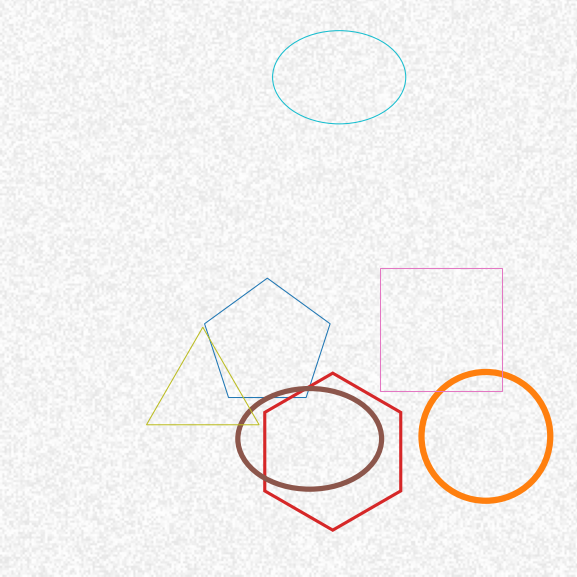[{"shape": "pentagon", "thickness": 0.5, "radius": 0.57, "center": [0.463, 0.403]}, {"shape": "circle", "thickness": 3, "radius": 0.56, "center": [0.841, 0.244]}, {"shape": "hexagon", "thickness": 1.5, "radius": 0.68, "center": [0.576, 0.217]}, {"shape": "oval", "thickness": 2.5, "radius": 0.62, "center": [0.536, 0.239]}, {"shape": "square", "thickness": 0.5, "radius": 0.53, "center": [0.764, 0.429]}, {"shape": "triangle", "thickness": 0.5, "radius": 0.56, "center": [0.351, 0.32]}, {"shape": "oval", "thickness": 0.5, "radius": 0.58, "center": [0.587, 0.865]}]